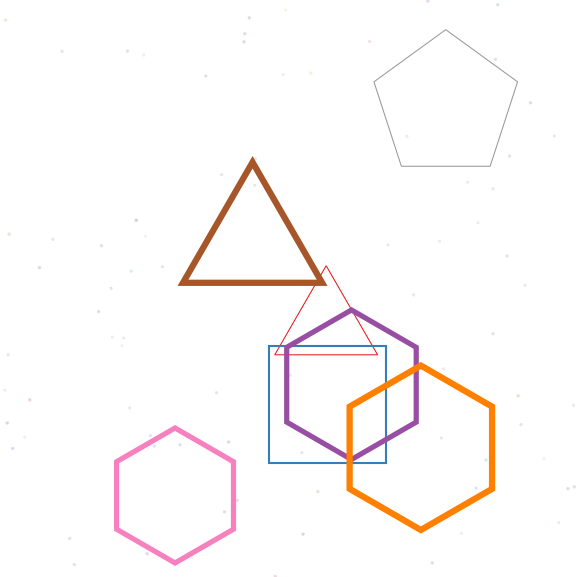[{"shape": "triangle", "thickness": 0.5, "radius": 0.51, "center": [0.565, 0.436]}, {"shape": "square", "thickness": 1, "radius": 0.51, "center": [0.567, 0.298]}, {"shape": "hexagon", "thickness": 2.5, "radius": 0.65, "center": [0.609, 0.333]}, {"shape": "hexagon", "thickness": 3, "radius": 0.71, "center": [0.729, 0.224]}, {"shape": "triangle", "thickness": 3, "radius": 0.7, "center": [0.437, 0.579]}, {"shape": "hexagon", "thickness": 2.5, "radius": 0.58, "center": [0.303, 0.141]}, {"shape": "pentagon", "thickness": 0.5, "radius": 0.65, "center": [0.772, 0.817]}]